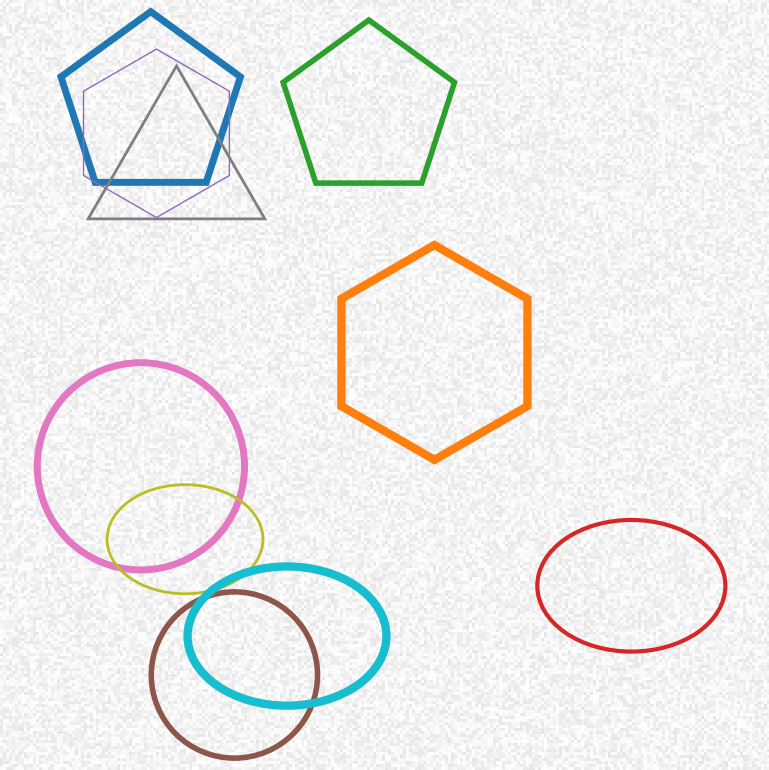[{"shape": "pentagon", "thickness": 2.5, "radius": 0.61, "center": [0.196, 0.862]}, {"shape": "hexagon", "thickness": 3, "radius": 0.7, "center": [0.564, 0.542]}, {"shape": "pentagon", "thickness": 2, "radius": 0.59, "center": [0.479, 0.857]}, {"shape": "oval", "thickness": 1.5, "radius": 0.61, "center": [0.82, 0.239]}, {"shape": "hexagon", "thickness": 0.5, "radius": 0.55, "center": [0.203, 0.827]}, {"shape": "circle", "thickness": 2, "radius": 0.54, "center": [0.304, 0.123]}, {"shape": "circle", "thickness": 2.5, "radius": 0.67, "center": [0.183, 0.394]}, {"shape": "triangle", "thickness": 1, "radius": 0.66, "center": [0.229, 0.782]}, {"shape": "oval", "thickness": 1, "radius": 0.51, "center": [0.24, 0.3]}, {"shape": "oval", "thickness": 3, "radius": 0.65, "center": [0.373, 0.174]}]